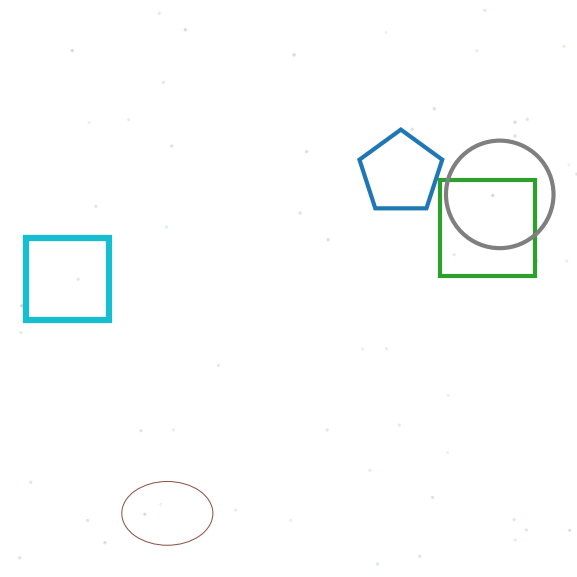[{"shape": "pentagon", "thickness": 2, "radius": 0.38, "center": [0.694, 0.699]}, {"shape": "square", "thickness": 2, "radius": 0.41, "center": [0.844, 0.604]}, {"shape": "oval", "thickness": 0.5, "radius": 0.39, "center": [0.29, 0.11]}, {"shape": "circle", "thickness": 2, "radius": 0.47, "center": [0.865, 0.663]}, {"shape": "square", "thickness": 3, "radius": 0.36, "center": [0.117, 0.516]}]